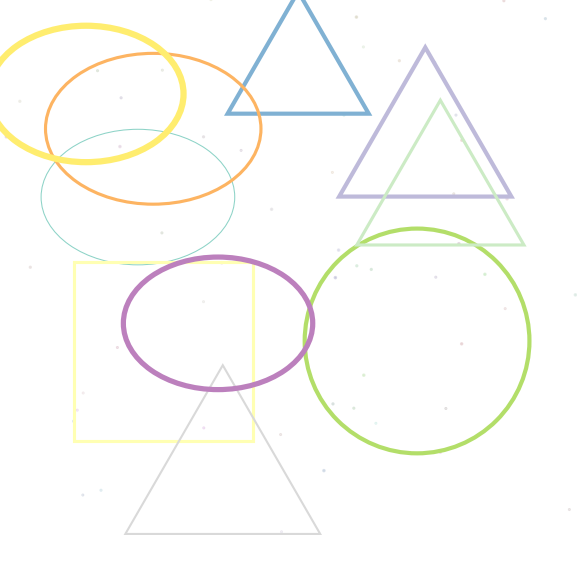[{"shape": "oval", "thickness": 0.5, "radius": 0.84, "center": [0.239, 0.658]}, {"shape": "square", "thickness": 1.5, "radius": 0.77, "center": [0.283, 0.391]}, {"shape": "triangle", "thickness": 2, "radius": 0.86, "center": [0.736, 0.745]}, {"shape": "triangle", "thickness": 2, "radius": 0.71, "center": [0.516, 0.873]}, {"shape": "oval", "thickness": 1.5, "radius": 0.93, "center": [0.265, 0.776]}, {"shape": "circle", "thickness": 2, "radius": 0.97, "center": [0.722, 0.409]}, {"shape": "triangle", "thickness": 1, "radius": 0.97, "center": [0.386, 0.172]}, {"shape": "oval", "thickness": 2.5, "radius": 0.82, "center": [0.378, 0.439]}, {"shape": "triangle", "thickness": 1.5, "radius": 0.84, "center": [0.763, 0.658]}, {"shape": "oval", "thickness": 3, "radius": 0.84, "center": [0.149, 0.836]}]